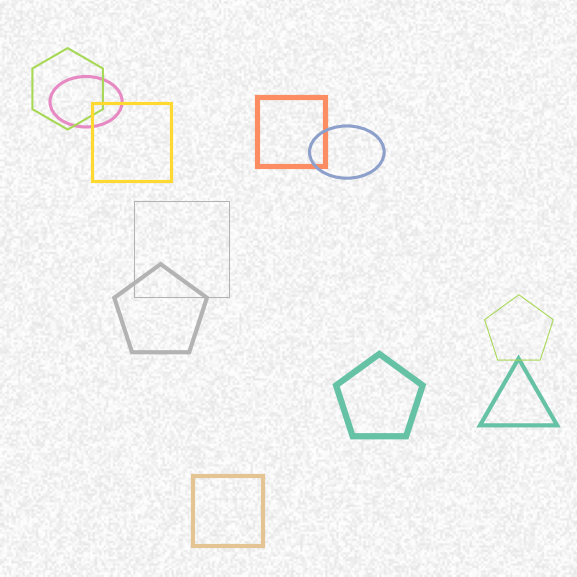[{"shape": "pentagon", "thickness": 3, "radius": 0.39, "center": [0.657, 0.307]}, {"shape": "triangle", "thickness": 2, "radius": 0.39, "center": [0.898, 0.301]}, {"shape": "square", "thickness": 2.5, "radius": 0.3, "center": [0.504, 0.772]}, {"shape": "oval", "thickness": 1.5, "radius": 0.32, "center": [0.601, 0.736]}, {"shape": "oval", "thickness": 1.5, "radius": 0.31, "center": [0.149, 0.823]}, {"shape": "hexagon", "thickness": 1, "radius": 0.35, "center": [0.117, 0.845]}, {"shape": "pentagon", "thickness": 0.5, "radius": 0.31, "center": [0.899, 0.426]}, {"shape": "square", "thickness": 1.5, "radius": 0.34, "center": [0.228, 0.753]}, {"shape": "square", "thickness": 2, "radius": 0.3, "center": [0.395, 0.115]}, {"shape": "pentagon", "thickness": 2, "radius": 0.42, "center": [0.278, 0.457]}, {"shape": "square", "thickness": 0.5, "radius": 0.41, "center": [0.314, 0.568]}]